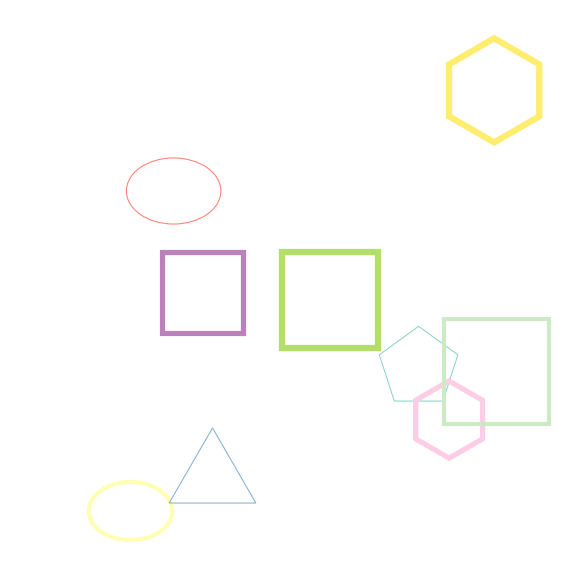[{"shape": "pentagon", "thickness": 0.5, "radius": 0.36, "center": [0.725, 0.363]}, {"shape": "oval", "thickness": 2, "radius": 0.36, "center": [0.226, 0.114]}, {"shape": "oval", "thickness": 0.5, "radius": 0.41, "center": [0.301, 0.668]}, {"shape": "triangle", "thickness": 0.5, "radius": 0.43, "center": [0.368, 0.171]}, {"shape": "square", "thickness": 3, "radius": 0.42, "center": [0.571, 0.48]}, {"shape": "hexagon", "thickness": 2.5, "radius": 0.33, "center": [0.778, 0.273]}, {"shape": "square", "thickness": 2.5, "radius": 0.35, "center": [0.35, 0.493]}, {"shape": "square", "thickness": 2, "radius": 0.45, "center": [0.86, 0.356]}, {"shape": "hexagon", "thickness": 3, "radius": 0.45, "center": [0.856, 0.843]}]